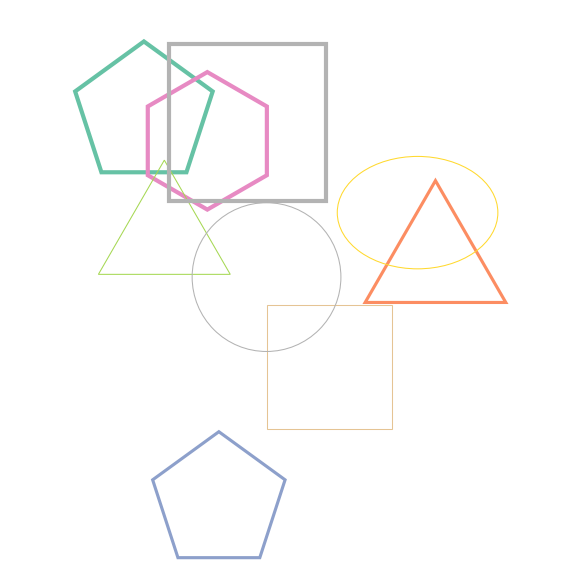[{"shape": "pentagon", "thickness": 2, "radius": 0.63, "center": [0.249, 0.802]}, {"shape": "triangle", "thickness": 1.5, "radius": 0.7, "center": [0.754, 0.546]}, {"shape": "pentagon", "thickness": 1.5, "radius": 0.6, "center": [0.379, 0.131]}, {"shape": "hexagon", "thickness": 2, "radius": 0.6, "center": [0.359, 0.755]}, {"shape": "triangle", "thickness": 0.5, "radius": 0.66, "center": [0.285, 0.59]}, {"shape": "oval", "thickness": 0.5, "radius": 0.7, "center": [0.723, 0.631]}, {"shape": "square", "thickness": 0.5, "radius": 0.54, "center": [0.571, 0.363]}, {"shape": "circle", "thickness": 0.5, "radius": 0.64, "center": [0.462, 0.519]}, {"shape": "square", "thickness": 2, "radius": 0.68, "center": [0.429, 0.787]}]